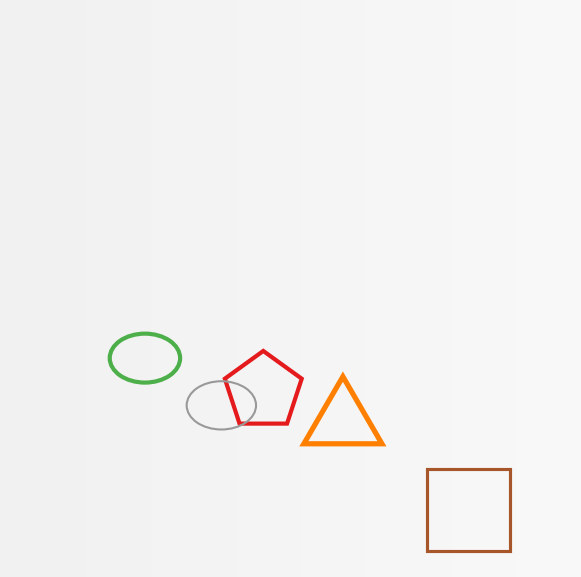[{"shape": "pentagon", "thickness": 2, "radius": 0.35, "center": [0.453, 0.322]}, {"shape": "oval", "thickness": 2, "radius": 0.3, "center": [0.249, 0.379]}, {"shape": "triangle", "thickness": 2.5, "radius": 0.39, "center": [0.59, 0.269]}, {"shape": "square", "thickness": 1.5, "radius": 0.36, "center": [0.806, 0.116]}, {"shape": "oval", "thickness": 1, "radius": 0.3, "center": [0.381, 0.297]}]